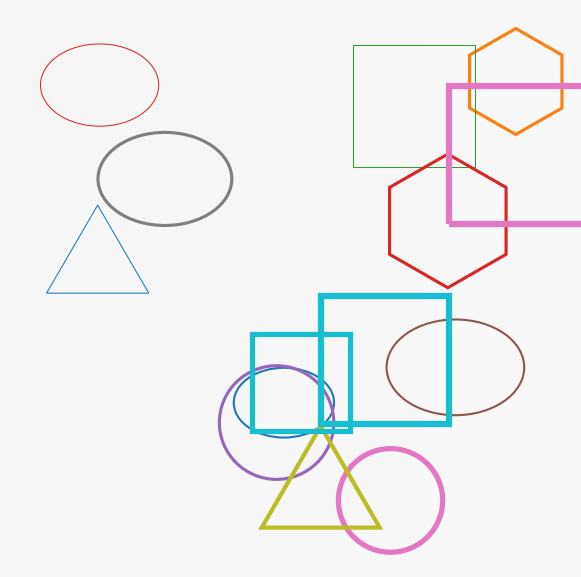[{"shape": "triangle", "thickness": 0.5, "radius": 0.51, "center": [0.168, 0.542]}, {"shape": "oval", "thickness": 1, "radius": 0.43, "center": [0.489, 0.302]}, {"shape": "hexagon", "thickness": 1.5, "radius": 0.46, "center": [0.887, 0.858]}, {"shape": "square", "thickness": 0.5, "radius": 0.53, "center": [0.713, 0.816]}, {"shape": "oval", "thickness": 0.5, "radius": 0.51, "center": [0.171, 0.852]}, {"shape": "hexagon", "thickness": 1.5, "radius": 0.58, "center": [0.77, 0.617]}, {"shape": "circle", "thickness": 1.5, "radius": 0.49, "center": [0.476, 0.267]}, {"shape": "oval", "thickness": 1, "radius": 0.59, "center": [0.784, 0.363]}, {"shape": "circle", "thickness": 2.5, "radius": 0.45, "center": [0.672, 0.133]}, {"shape": "square", "thickness": 3, "radius": 0.6, "center": [0.892, 0.731]}, {"shape": "oval", "thickness": 1.5, "radius": 0.58, "center": [0.284, 0.689]}, {"shape": "triangle", "thickness": 2, "radius": 0.59, "center": [0.552, 0.144]}, {"shape": "square", "thickness": 2.5, "radius": 0.42, "center": [0.518, 0.336]}, {"shape": "square", "thickness": 3, "radius": 0.55, "center": [0.663, 0.376]}]